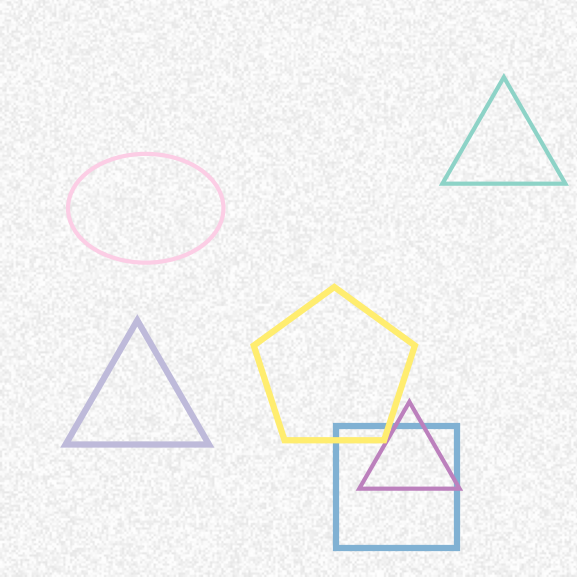[{"shape": "triangle", "thickness": 2, "radius": 0.61, "center": [0.873, 0.743]}, {"shape": "triangle", "thickness": 3, "radius": 0.72, "center": [0.238, 0.301]}, {"shape": "square", "thickness": 3, "radius": 0.53, "center": [0.687, 0.155]}, {"shape": "oval", "thickness": 2, "radius": 0.67, "center": [0.252, 0.639]}, {"shape": "triangle", "thickness": 2, "radius": 0.5, "center": [0.709, 0.203]}, {"shape": "pentagon", "thickness": 3, "radius": 0.73, "center": [0.579, 0.355]}]